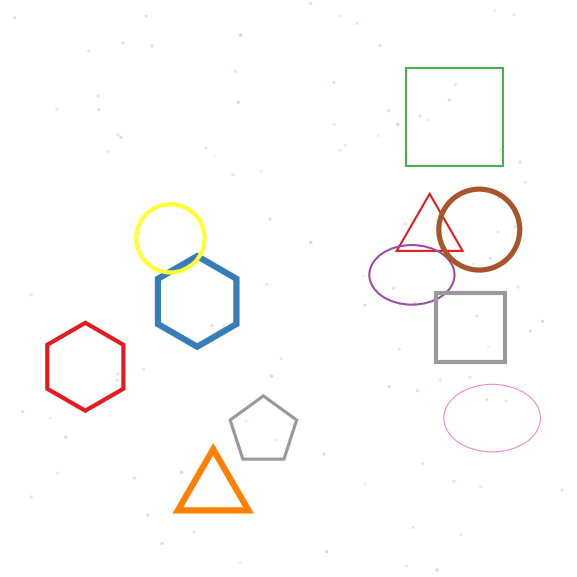[{"shape": "triangle", "thickness": 1, "radius": 0.33, "center": [0.744, 0.598]}, {"shape": "hexagon", "thickness": 2, "radius": 0.38, "center": [0.148, 0.364]}, {"shape": "hexagon", "thickness": 3, "radius": 0.39, "center": [0.341, 0.477]}, {"shape": "square", "thickness": 1, "radius": 0.42, "center": [0.787, 0.797]}, {"shape": "oval", "thickness": 1, "radius": 0.37, "center": [0.713, 0.523]}, {"shape": "triangle", "thickness": 3, "radius": 0.35, "center": [0.369, 0.151]}, {"shape": "circle", "thickness": 2, "radius": 0.3, "center": [0.295, 0.586]}, {"shape": "circle", "thickness": 2.5, "radius": 0.35, "center": [0.83, 0.602]}, {"shape": "oval", "thickness": 0.5, "radius": 0.42, "center": [0.852, 0.275]}, {"shape": "pentagon", "thickness": 1.5, "radius": 0.3, "center": [0.456, 0.253]}, {"shape": "square", "thickness": 2, "radius": 0.3, "center": [0.815, 0.432]}]